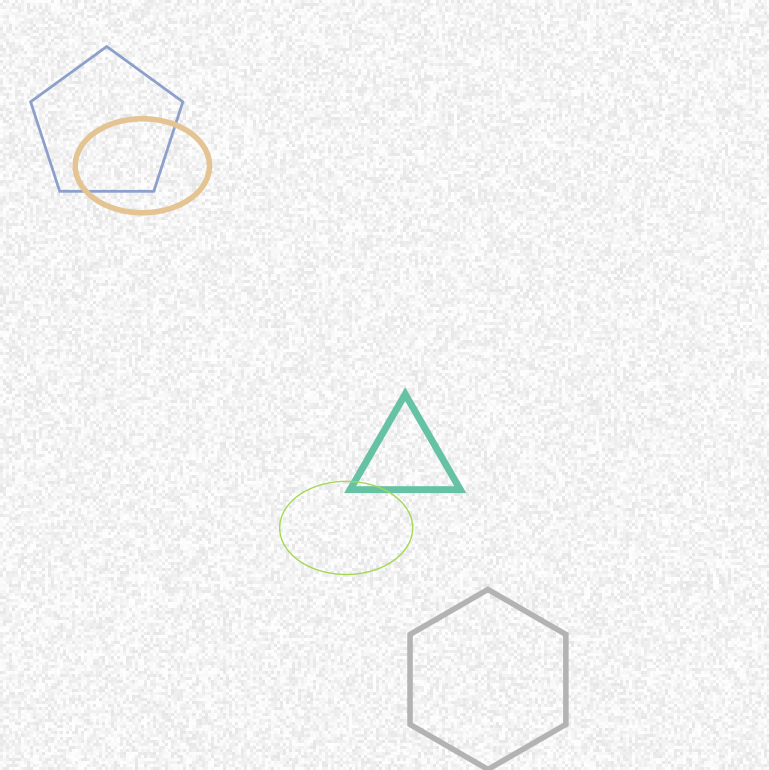[{"shape": "triangle", "thickness": 2.5, "radius": 0.41, "center": [0.526, 0.405]}, {"shape": "pentagon", "thickness": 1, "radius": 0.52, "center": [0.139, 0.836]}, {"shape": "oval", "thickness": 0.5, "radius": 0.43, "center": [0.45, 0.314]}, {"shape": "oval", "thickness": 2, "radius": 0.44, "center": [0.185, 0.785]}, {"shape": "hexagon", "thickness": 2, "radius": 0.58, "center": [0.634, 0.118]}]